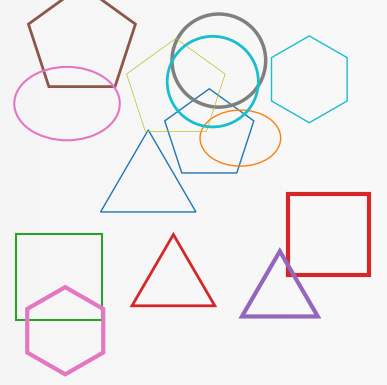[{"shape": "triangle", "thickness": 1, "radius": 0.71, "center": [0.383, 0.52]}, {"shape": "pentagon", "thickness": 1, "radius": 0.6, "center": [0.54, 0.649]}, {"shape": "oval", "thickness": 1, "radius": 0.52, "center": [0.62, 0.641]}, {"shape": "square", "thickness": 1.5, "radius": 0.56, "center": [0.152, 0.28]}, {"shape": "square", "thickness": 3, "radius": 0.52, "center": [0.848, 0.392]}, {"shape": "triangle", "thickness": 2, "radius": 0.62, "center": [0.447, 0.267]}, {"shape": "triangle", "thickness": 3, "radius": 0.57, "center": [0.722, 0.235]}, {"shape": "pentagon", "thickness": 2, "radius": 0.73, "center": [0.211, 0.892]}, {"shape": "oval", "thickness": 1.5, "radius": 0.68, "center": [0.173, 0.731]}, {"shape": "hexagon", "thickness": 3, "radius": 0.57, "center": [0.168, 0.141]}, {"shape": "circle", "thickness": 2.5, "radius": 0.6, "center": [0.565, 0.843]}, {"shape": "pentagon", "thickness": 0.5, "radius": 0.67, "center": [0.454, 0.766]}, {"shape": "circle", "thickness": 2, "radius": 0.59, "center": [0.549, 0.788]}, {"shape": "hexagon", "thickness": 1, "radius": 0.56, "center": [0.798, 0.794]}]